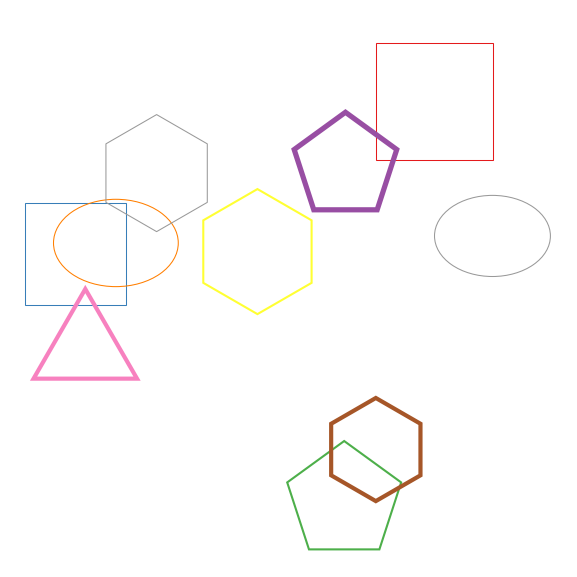[{"shape": "square", "thickness": 0.5, "radius": 0.51, "center": [0.752, 0.824]}, {"shape": "square", "thickness": 0.5, "radius": 0.44, "center": [0.131, 0.559]}, {"shape": "pentagon", "thickness": 1, "radius": 0.52, "center": [0.596, 0.132]}, {"shape": "pentagon", "thickness": 2.5, "radius": 0.47, "center": [0.598, 0.711]}, {"shape": "oval", "thickness": 0.5, "radius": 0.54, "center": [0.201, 0.578]}, {"shape": "hexagon", "thickness": 1, "radius": 0.54, "center": [0.446, 0.563]}, {"shape": "hexagon", "thickness": 2, "radius": 0.45, "center": [0.651, 0.221]}, {"shape": "triangle", "thickness": 2, "radius": 0.52, "center": [0.148, 0.395]}, {"shape": "hexagon", "thickness": 0.5, "radius": 0.51, "center": [0.271, 0.699]}, {"shape": "oval", "thickness": 0.5, "radius": 0.5, "center": [0.853, 0.591]}]